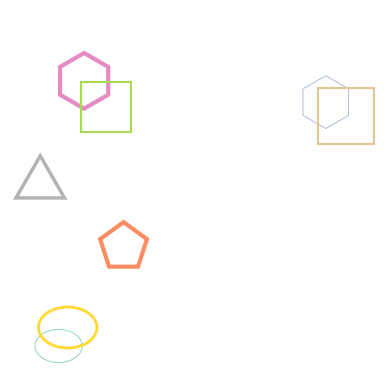[{"shape": "oval", "thickness": 0.5, "radius": 0.31, "center": [0.152, 0.101]}, {"shape": "pentagon", "thickness": 3, "radius": 0.32, "center": [0.321, 0.359]}, {"shape": "hexagon", "thickness": 0.5, "radius": 0.34, "center": [0.846, 0.735]}, {"shape": "hexagon", "thickness": 3, "radius": 0.36, "center": [0.219, 0.79]}, {"shape": "square", "thickness": 1.5, "radius": 0.32, "center": [0.275, 0.721]}, {"shape": "oval", "thickness": 2, "radius": 0.38, "center": [0.176, 0.149]}, {"shape": "square", "thickness": 1.5, "radius": 0.36, "center": [0.899, 0.698]}, {"shape": "triangle", "thickness": 2.5, "radius": 0.36, "center": [0.105, 0.522]}]